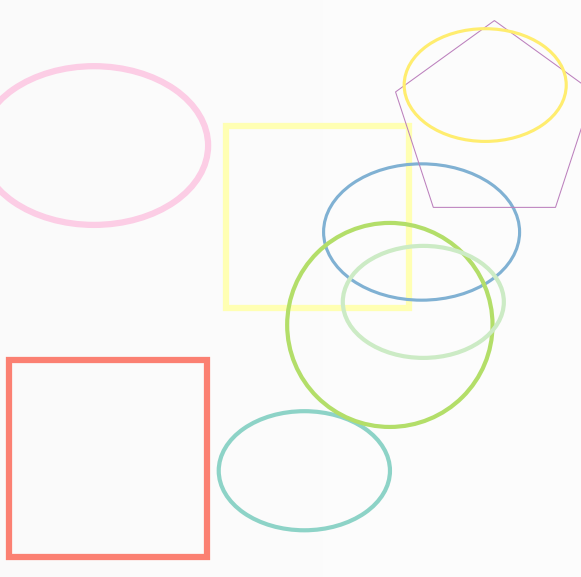[{"shape": "oval", "thickness": 2, "radius": 0.74, "center": [0.524, 0.184]}, {"shape": "square", "thickness": 3, "radius": 0.79, "center": [0.547, 0.624]}, {"shape": "square", "thickness": 3, "radius": 0.85, "center": [0.186, 0.205]}, {"shape": "oval", "thickness": 1.5, "radius": 0.84, "center": [0.725, 0.597]}, {"shape": "circle", "thickness": 2, "radius": 0.88, "center": [0.671, 0.436]}, {"shape": "oval", "thickness": 3, "radius": 0.98, "center": [0.162, 0.747]}, {"shape": "pentagon", "thickness": 0.5, "radius": 0.89, "center": [0.851, 0.785]}, {"shape": "oval", "thickness": 2, "radius": 0.69, "center": [0.728, 0.476]}, {"shape": "oval", "thickness": 1.5, "radius": 0.7, "center": [0.835, 0.852]}]